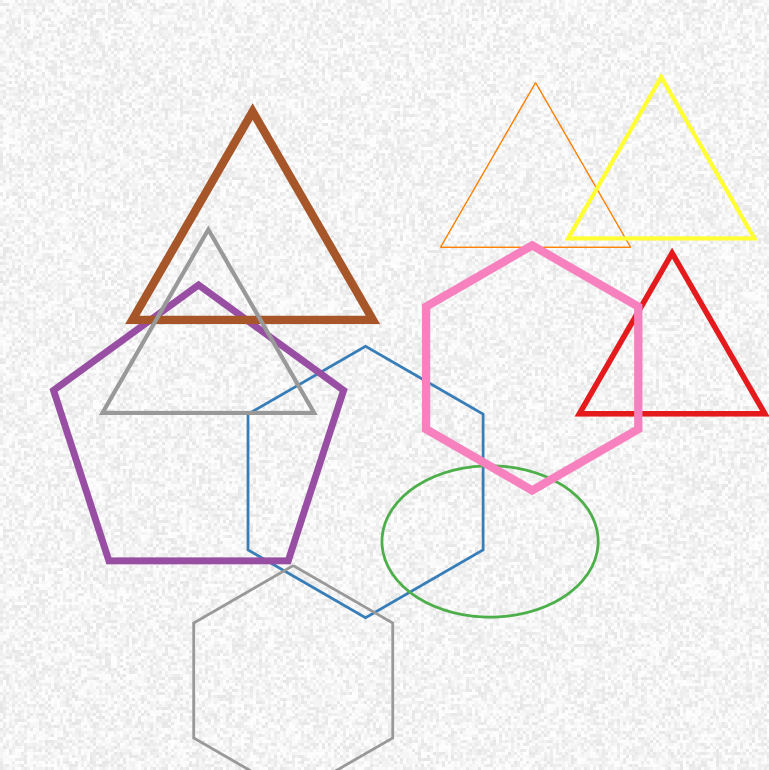[{"shape": "triangle", "thickness": 2, "radius": 0.7, "center": [0.873, 0.532]}, {"shape": "hexagon", "thickness": 1, "radius": 0.88, "center": [0.475, 0.374]}, {"shape": "oval", "thickness": 1, "radius": 0.7, "center": [0.636, 0.297]}, {"shape": "pentagon", "thickness": 2.5, "radius": 0.99, "center": [0.258, 0.432]}, {"shape": "triangle", "thickness": 0.5, "radius": 0.71, "center": [0.696, 0.75]}, {"shape": "triangle", "thickness": 1.5, "radius": 0.7, "center": [0.859, 0.76]}, {"shape": "triangle", "thickness": 3, "radius": 0.9, "center": [0.328, 0.675]}, {"shape": "hexagon", "thickness": 3, "radius": 0.8, "center": [0.691, 0.522]}, {"shape": "hexagon", "thickness": 1, "radius": 0.75, "center": [0.381, 0.116]}, {"shape": "triangle", "thickness": 1.5, "radius": 0.79, "center": [0.271, 0.543]}]